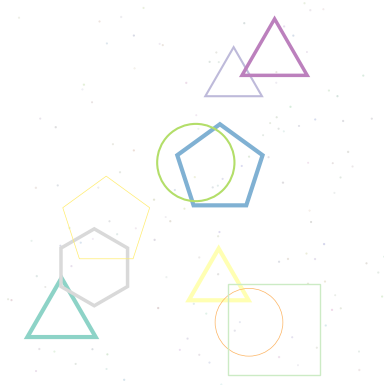[{"shape": "triangle", "thickness": 3, "radius": 0.51, "center": [0.16, 0.176]}, {"shape": "triangle", "thickness": 3, "radius": 0.45, "center": [0.568, 0.265]}, {"shape": "triangle", "thickness": 1.5, "radius": 0.42, "center": [0.607, 0.793]}, {"shape": "pentagon", "thickness": 3, "radius": 0.58, "center": [0.571, 0.561]}, {"shape": "circle", "thickness": 0.5, "radius": 0.44, "center": [0.647, 0.163]}, {"shape": "circle", "thickness": 1.5, "radius": 0.5, "center": [0.509, 0.578]}, {"shape": "hexagon", "thickness": 2.5, "radius": 0.5, "center": [0.245, 0.306]}, {"shape": "triangle", "thickness": 2.5, "radius": 0.49, "center": [0.713, 0.853]}, {"shape": "square", "thickness": 1, "radius": 0.6, "center": [0.712, 0.144]}, {"shape": "pentagon", "thickness": 0.5, "radius": 0.59, "center": [0.276, 0.424]}]